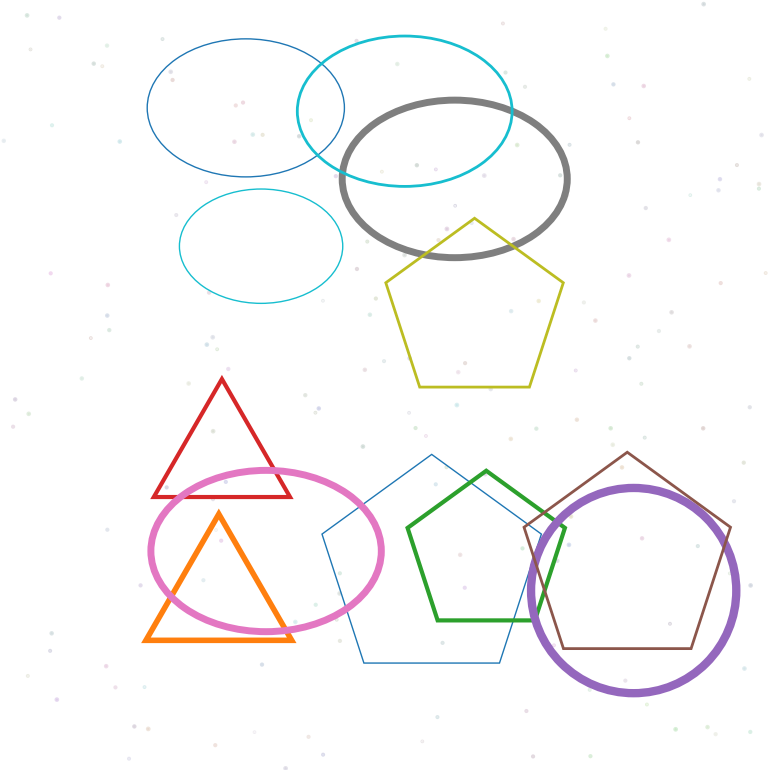[{"shape": "oval", "thickness": 0.5, "radius": 0.64, "center": [0.319, 0.86]}, {"shape": "pentagon", "thickness": 0.5, "radius": 0.75, "center": [0.561, 0.26]}, {"shape": "triangle", "thickness": 2, "radius": 0.55, "center": [0.284, 0.223]}, {"shape": "pentagon", "thickness": 1.5, "radius": 0.54, "center": [0.631, 0.281]}, {"shape": "triangle", "thickness": 1.5, "radius": 0.51, "center": [0.288, 0.406]}, {"shape": "circle", "thickness": 3, "radius": 0.67, "center": [0.823, 0.233]}, {"shape": "pentagon", "thickness": 1, "radius": 0.7, "center": [0.815, 0.272]}, {"shape": "oval", "thickness": 2.5, "radius": 0.75, "center": [0.346, 0.284]}, {"shape": "oval", "thickness": 2.5, "radius": 0.73, "center": [0.591, 0.768]}, {"shape": "pentagon", "thickness": 1, "radius": 0.61, "center": [0.616, 0.595]}, {"shape": "oval", "thickness": 0.5, "radius": 0.53, "center": [0.339, 0.68]}, {"shape": "oval", "thickness": 1, "radius": 0.7, "center": [0.526, 0.856]}]